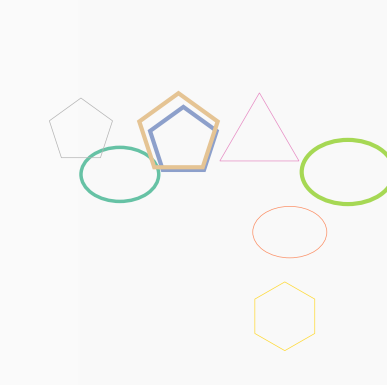[{"shape": "oval", "thickness": 2.5, "radius": 0.5, "center": [0.309, 0.547]}, {"shape": "oval", "thickness": 0.5, "radius": 0.48, "center": [0.748, 0.397]}, {"shape": "pentagon", "thickness": 3, "radius": 0.45, "center": [0.473, 0.632]}, {"shape": "triangle", "thickness": 0.5, "radius": 0.59, "center": [0.669, 0.641]}, {"shape": "oval", "thickness": 3, "radius": 0.6, "center": [0.898, 0.553]}, {"shape": "hexagon", "thickness": 0.5, "radius": 0.45, "center": [0.735, 0.178]}, {"shape": "pentagon", "thickness": 3, "radius": 0.53, "center": [0.461, 0.652]}, {"shape": "pentagon", "thickness": 0.5, "radius": 0.43, "center": [0.209, 0.66]}]